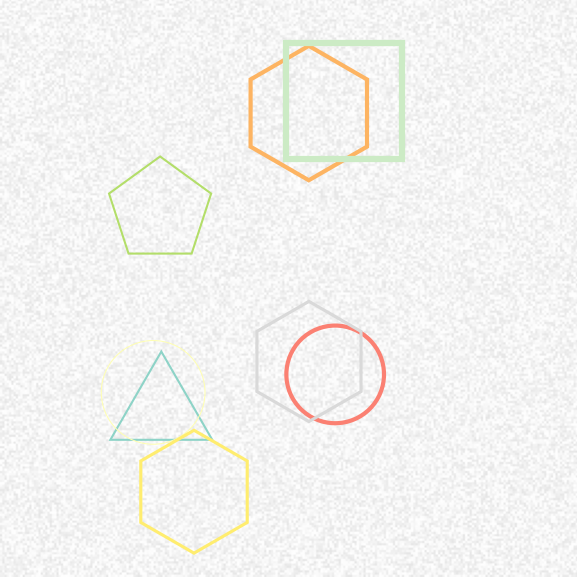[{"shape": "triangle", "thickness": 1, "radius": 0.51, "center": [0.279, 0.289]}, {"shape": "circle", "thickness": 0.5, "radius": 0.45, "center": [0.265, 0.32]}, {"shape": "circle", "thickness": 2, "radius": 0.42, "center": [0.58, 0.351]}, {"shape": "hexagon", "thickness": 2, "radius": 0.58, "center": [0.535, 0.803]}, {"shape": "pentagon", "thickness": 1, "radius": 0.46, "center": [0.277, 0.635]}, {"shape": "hexagon", "thickness": 1.5, "radius": 0.52, "center": [0.535, 0.373]}, {"shape": "square", "thickness": 3, "radius": 0.51, "center": [0.596, 0.824]}, {"shape": "hexagon", "thickness": 1.5, "radius": 0.53, "center": [0.336, 0.148]}]